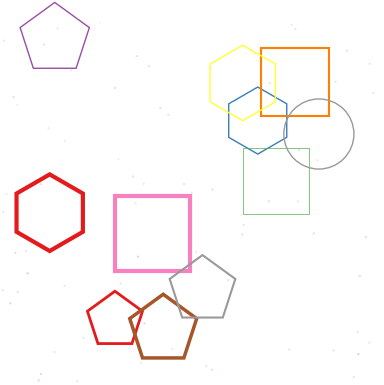[{"shape": "hexagon", "thickness": 3, "radius": 0.5, "center": [0.129, 0.448]}, {"shape": "pentagon", "thickness": 2, "radius": 0.38, "center": [0.299, 0.168]}, {"shape": "hexagon", "thickness": 1, "radius": 0.44, "center": [0.669, 0.687]}, {"shape": "square", "thickness": 0.5, "radius": 0.43, "center": [0.718, 0.53]}, {"shape": "pentagon", "thickness": 1, "radius": 0.47, "center": [0.142, 0.899]}, {"shape": "square", "thickness": 1.5, "radius": 0.44, "center": [0.767, 0.788]}, {"shape": "hexagon", "thickness": 1, "radius": 0.49, "center": [0.63, 0.785]}, {"shape": "pentagon", "thickness": 2.5, "radius": 0.46, "center": [0.424, 0.144]}, {"shape": "square", "thickness": 3, "radius": 0.49, "center": [0.395, 0.392]}, {"shape": "circle", "thickness": 1, "radius": 0.46, "center": [0.828, 0.652]}, {"shape": "pentagon", "thickness": 1.5, "radius": 0.45, "center": [0.526, 0.248]}]